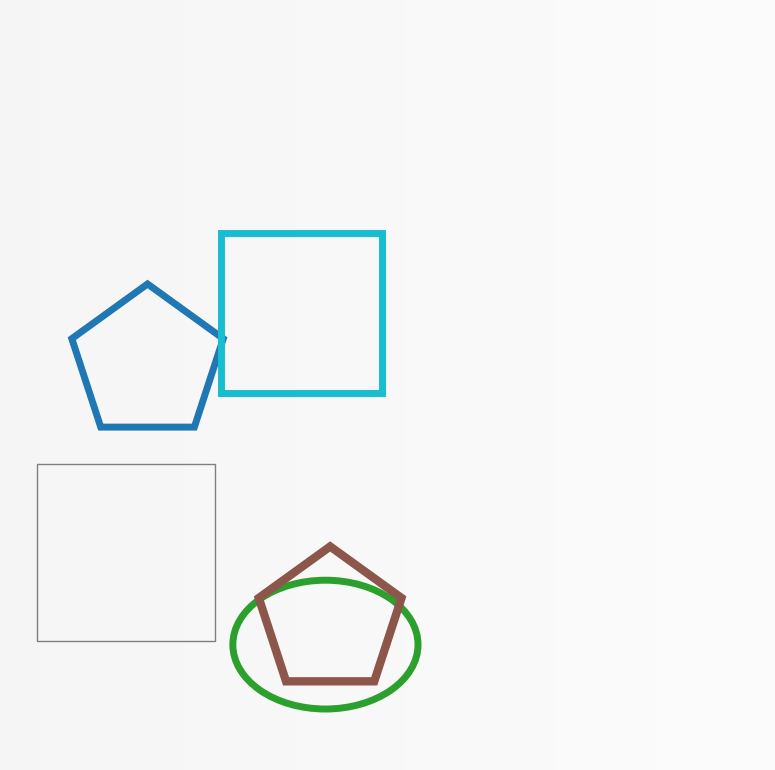[{"shape": "pentagon", "thickness": 2.5, "radius": 0.51, "center": [0.19, 0.528]}, {"shape": "oval", "thickness": 2.5, "radius": 0.6, "center": [0.42, 0.163]}, {"shape": "pentagon", "thickness": 3, "radius": 0.48, "center": [0.426, 0.193]}, {"shape": "square", "thickness": 0.5, "radius": 0.57, "center": [0.162, 0.283]}, {"shape": "square", "thickness": 2.5, "radius": 0.52, "center": [0.389, 0.593]}]